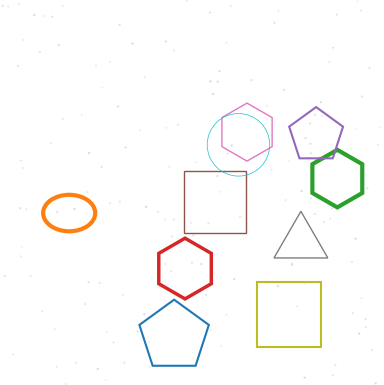[{"shape": "pentagon", "thickness": 1.5, "radius": 0.47, "center": [0.452, 0.127]}, {"shape": "oval", "thickness": 3, "radius": 0.34, "center": [0.18, 0.447]}, {"shape": "hexagon", "thickness": 3, "radius": 0.37, "center": [0.876, 0.536]}, {"shape": "hexagon", "thickness": 2.5, "radius": 0.39, "center": [0.481, 0.302]}, {"shape": "pentagon", "thickness": 1.5, "radius": 0.37, "center": [0.821, 0.648]}, {"shape": "square", "thickness": 1, "radius": 0.4, "center": [0.558, 0.476]}, {"shape": "hexagon", "thickness": 1, "radius": 0.38, "center": [0.642, 0.657]}, {"shape": "triangle", "thickness": 1, "radius": 0.4, "center": [0.782, 0.37]}, {"shape": "square", "thickness": 1.5, "radius": 0.42, "center": [0.75, 0.183]}, {"shape": "circle", "thickness": 0.5, "radius": 0.41, "center": [0.619, 0.624]}]